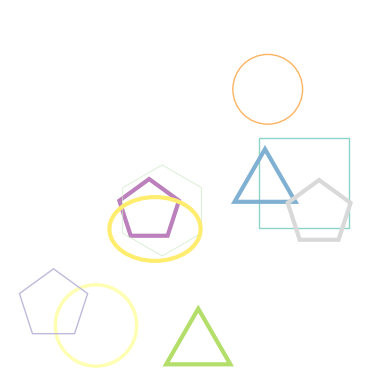[{"shape": "square", "thickness": 1, "radius": 0.59, "center": [0.79, 0.526]}, {"shape": "circle", "thickness": 2.5, "radius": 0.53, "center": [0.249, 0.155]}, {"shape": "pentagon", "thickness": 1, "radius": 0.47, "center": [0.139, 0.209]}, {"shape": "triangle", "thickness": 3, "radius": 0.46, "center": [0.688, 0.521]}, {"shape": "circle", "thickness": 1, "radius": 0.45, "center": [0.695, 0.768]}, {"shape": "triangle", "thickness": 3, "radius": 0.48, "center": [0.515, 0.102]}, {"shape": "pentagon", "thickness": 3, "radius": 0.43, "center": [0.829, 0.447]}, {"shape": "pentagon", "thickness": 3, "radius": 0.41, "center": [0.387, 0.454]}, {"shape": "hexagon", "thickness": 0.5, "radius": 0.59, "center": [0.421, 0.453]}, {"shape": "oval", "thickness": 3, "radius": 0.59, "center": [0.403, 0.405]}]